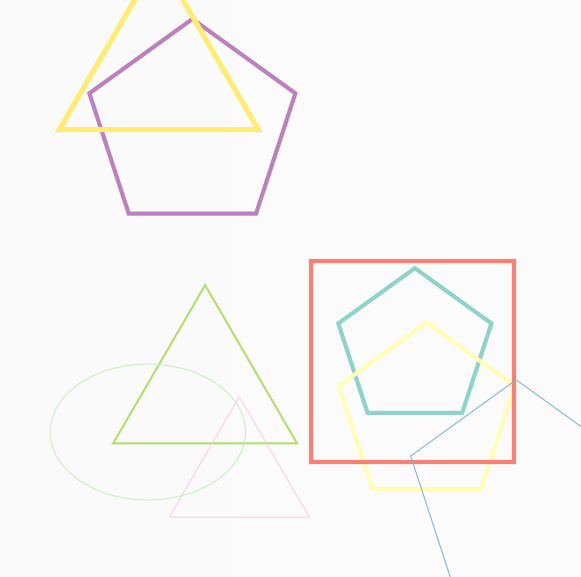[{"shape": "pentagon", "thickness": 2, "radius": 0.69, "center": [0.714, 0.396]}, {"shape": "pentagon", "thickness": 2, "radius": 0.8, "center": [0.734, 0.281]}, {"shape": "square", "thickness": 2, "radius": 0.87, "center": [0.71, 0.373]}, {"shape": "pentagon", "thickness": 0.5, "radius": 0.95, "center": [0.888, 0.151]}, {"shape": "triangle", "thickness": 1, "radius": 0.91, "center": [0.353, 0.323]}, {"shape": "triangle", "thickness": 0.5, "radius": 0.7, "center": [0.412, 0.173]}, {"shape": "pentagon", "thickness": 2, "radius": 0.93, "center": [0.331, 0.78]}, {"shape": "oval", "thickness": 0.5, "radius": 0.84, "center": [0.254, 0.251]}, {"shape": "triangle", "thickness": 2.5, "radius": 0.99, "center": [0.273, 0.874]}]